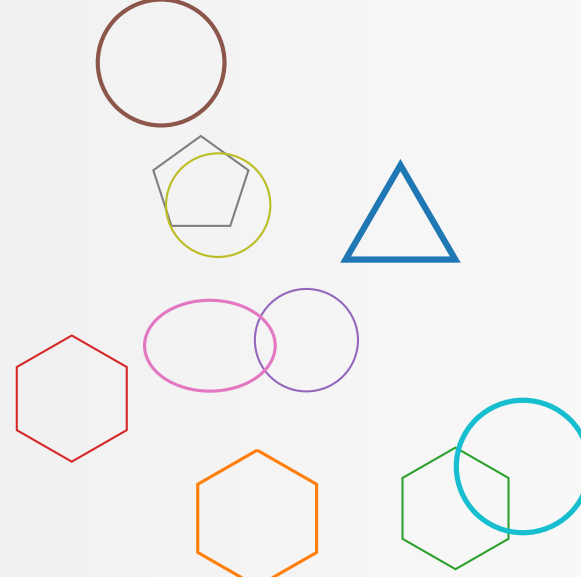[{"shape": "triangle", "thickness": 3, "radius": 0.54, "center": [0.689, 0.604]}, {"shape": "hexagon", "thickness": 1.5, "radius": 0.59, "center": [0.442, 0.102]}, {"shape": "hexagon", "thickness": 1, "radius": 0.53, "center": [0.784, 0.119]}, {"shape": "hexagon", "thickness": 1, "radius": 0.55, "center": [0.123, 0.309]}, {"shape": "circle", "thickness": 1, "radius": 0.44, "center": [0.527, 0.41]}, {"shape": "circle", "thickness": 2, "radius": 0.55, "center": [0.277, 0.891]}, {"shape": "oval", "thickness": 1.5, "radius": 0.56, "center": [0.361, 0.4]}, {"shape": "pentagon", "thickness": 1, "radius": 0.43, "center": [0.346, 0.678]}, {"shape": "circle", "thickness": 1, "radius": 0.45, "center": [0.375, 0.644]}, {"shape": "circle", "thickness": 2.5, "radius": 0.57, "center": [0.9, 0.191]}]